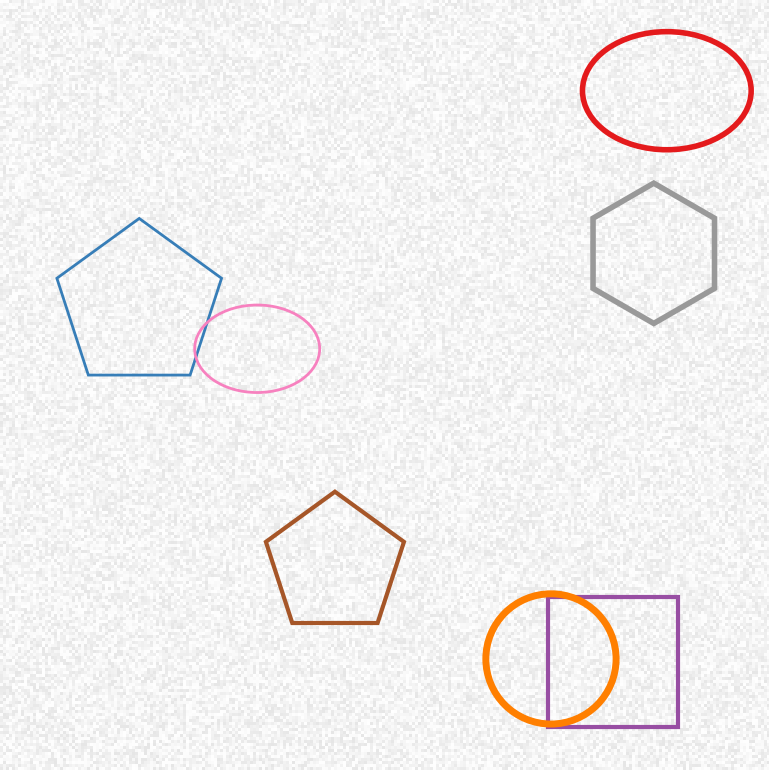[{"shape": "oval", "thickness": 2, "radius": 0.55, "center": [0.866, 0.882]}, {"shape": "pentagon", "thickness": 1, "radius": 0.56, "center": [0.181, 0.604]}, {"shape": "square", "thickness": 1.5, "radius": 0.42, "center": [0.796, 0.14]}, {"shape": "circle", "thickness": 2.5, "radius": 0.42, "center": [0.716, 0.144]}, {"shape": "pentagon", "thickness": 1.5, "radius": 0.47, "center": [0.435, 0.267]}, {"shape": "oval", "thickness": 1, "radius": 0.41, "center": [0.334, 0.547]}, {"shape": "hexagon", "thickness": 2, "radius": 0.46, "center": [0.849, 0.671]}]